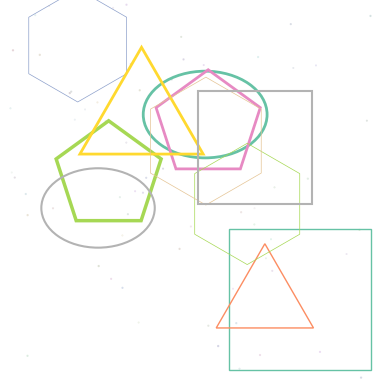[{"shape": "square", "thickness": 1, "radius": 0.92, "center": [0.779, 0.223]}, {"shape": "oval", "thickness": 2, "radius": 0.8, "center": [0.533, 0.703]}, {"shape": "triangle", "thickness": 1, "radius": 0.73, "center": [0.688, 0.221]}, {"shape": "hexagon", "thickness": 0.5, "radius": 0.73, "center": [0.202, 0.882]}, {"shape": "pentagon", "thickness": 2, "radius": 0.71, "center": [0.541, 0.676]}, {"shape": "pentagon", "thickness": 2.5, "radius": 0.72, "center": [0.282, 0.543]}, {"shape": "hexagon", "thickness": 0.5, "radius": 0.79, "center": [0.642, 0.47]}, {"shape": "triangle", "thickness": 2, "radius": 0.92, "center": [0.368, 0.692]}, {"shape": "hexagon", "thickness": 0.5, "radius": 0.83, "center": [0.535, 0.633]}, {"shape": "square", "thickness": 1.5, "radius": 0.74, "center": [0.662, 0.617]}, {"shape": "oval", "thickness": 1.5, "radius": 0.74, "center": [0.255, 0.46]}]